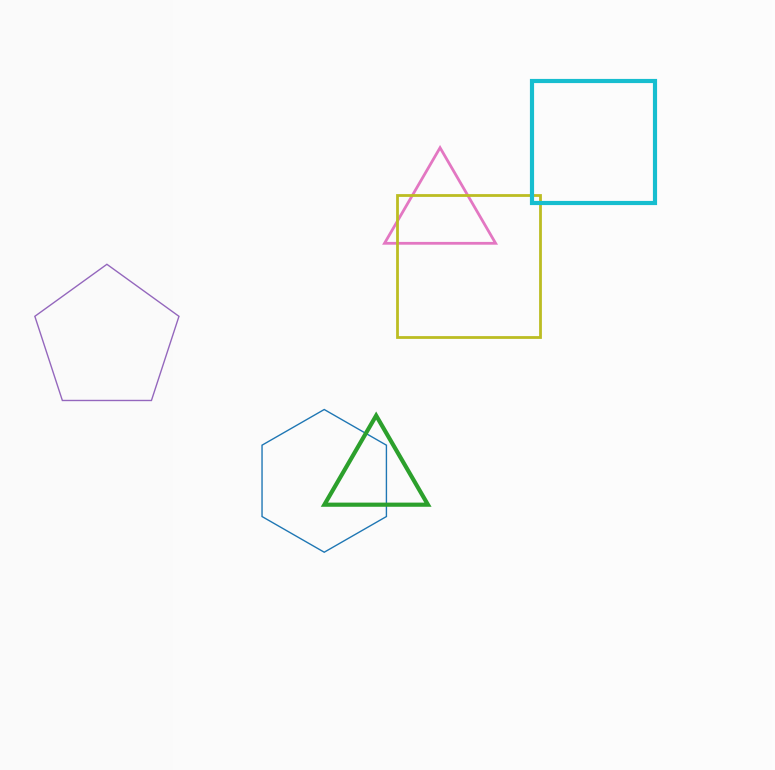[{"shape": "hexagon", "thickness": 0.5, "radius": 0.46, "center": [0.418, 0.376]}, {"shape": "triangle", "thickness": 1.5, "radius": 0.39, "center": [0.485, 0.383]}, {"shape": "pentagon", "thickness": 0.5, "radius": 0.49, "center": [0.138, 0.559]}, {"shape": "triangle", "thickness": 1, "radius": 0.41, "center": [0.568, 0.725]}, {"shape": "square", "thickness": 1, "radius": 0.46, "center": [0.605, 0.655]}, {"shape": "square", "thickness": 1.5, "radius": 0.4, "center": [0.766, 0.815]}]